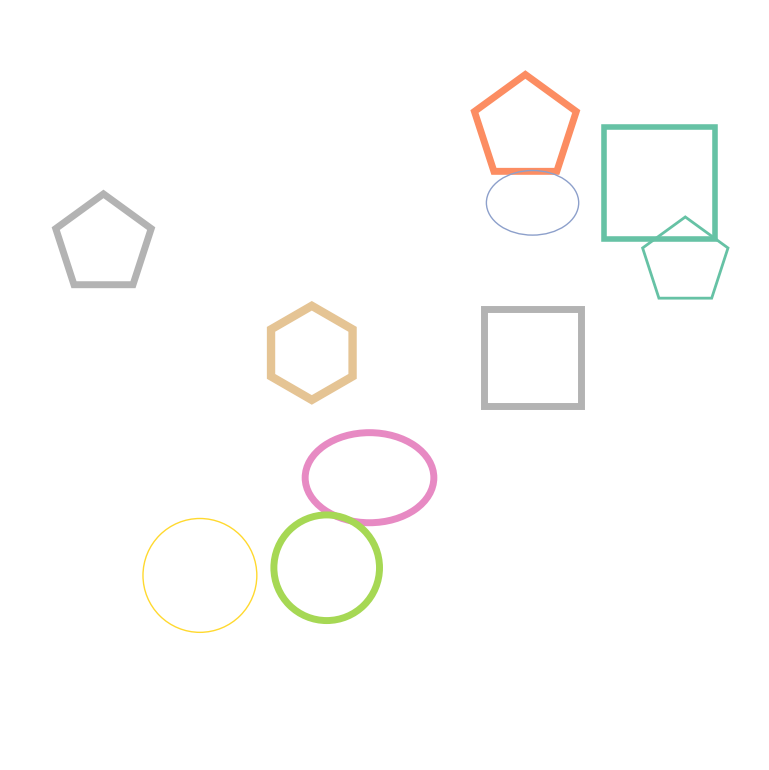[{"shape": "square", "thickness": 2, "radius": 0.36, "center": [0.856, 0.762]}, {"shape": "pentagon", "thickness": 1, "radius": 0.29, "center": [0.89, 0.66]}, {"shape": "pentagon", "thickness": 2.5, "radius": 0.35, "center": [0.682, 0.834]}, {"shape": "oval", "thickness": 0.5, "radius": 0.3, "center": [0.692, 0.737]}, {"shape": "oval", "thickness": 2.5, "radius": 0.42, "center": [0.48, 0.38]}, {"shape": "circle", "thickness": 2.5, "radius": 0.34, "center": [0.424, 0.263]}, {"shape": "circle", "thickness": 0.5, "radius": 0.37, "center": [0.26, 0.253]}, {"shape": "hexagon", "thickness": 3, "radius": 0.31, "center": [0.405, 0.542]}, {"shape": "square", "thickness": 2.5, "radius": 0.32, "center": [0.691, 0.536]}, {"shape": "pentagon", "thickness": 2.5, "radius": 0.33, "center": [0.134, 0.683]}]